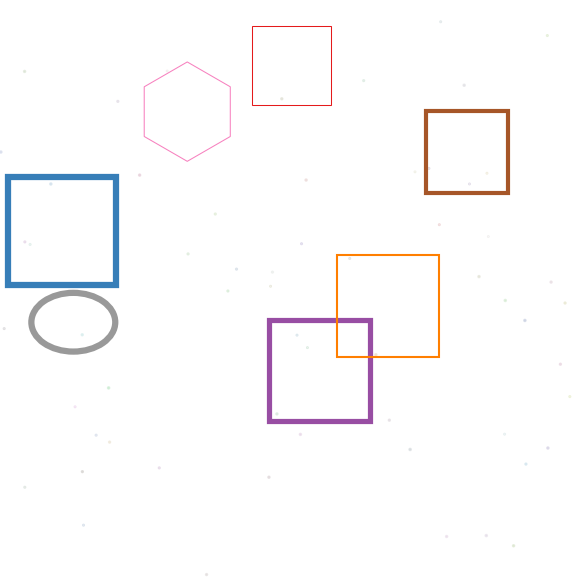[{"shape": "square", "thickness": 0.5, "radius": 0.34, "center": [0.504, 0.886]}, {"shape": "square", "thickness": 3, "radius": 0.47, "center": [0.107, 0.598]}, {"shape": "square", "thickness": 2.5, "radius": 0.44, "center": [0.554, 0.358]}, {"shape": "square", "thickness": 1, "radius": 0.44, "center": [0.672, 0.469]}, {"shape": "square", "thickness": 2, "radius": 0.36, "center": [0.809, 0.735]}, {"shape": "hexagon", "thickness": 0.5, "radius": 0.43, "center": [0.324, 0.806]}, {"shape": "oval", "thickness": 3, "radius": 0.36, "center": [0.127, 0.441]}]